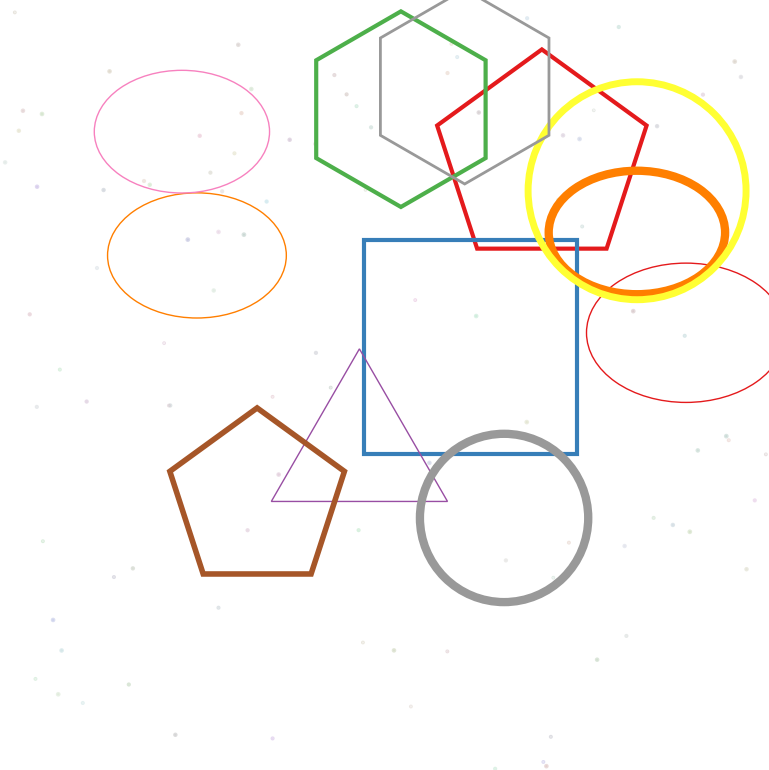[{"shape": "oval", "thickness": 0.5, "radius": 0.65, "center": [0.891, 0.568]}, {"shape": "pentagon", "thickness": 1.5, "radius": 0.72, "center": [0.704, 0.793]}, {"shape": "square", "thickness": 1.5, "radius": 0.69, "center": [0.611, 0.549]}, {"shape": "hexagon", "thickness": 1.5, "radius": 0.64, "center": [0.521, 0.858]}, {"shape": "triangle", "thickness": 0.5, "radius": 0.66, "center": [0.467, 0.415]}, {"shape": "oval", "thickness": 3, "radius": 0.57, "center": [0.827, 0.698]}, {"shape": "oval", "thickness": 0.5, "radius": 0.58, "center": [0.256, 0.668]}, {"shape": "circle", "thickness": 2.5, "radius": 0.71, "center": [0.827, 0.752]}, {"shape": "pentagon", "thickness": 2, "radius": 0.6, "center": [0.334, 0.351]}, {"shape": "oval", "thickness": 0.5, "radius": 0.57, "center": [0.236, 0.829]}, {"shape": "hexagon", "thickness": 1, "radius": 0.63, "center": [0.603, 0.887]}, {"shape": "circle", "thickness": 3, "radius": 0.55, "center": [0.655, 0.327]}]